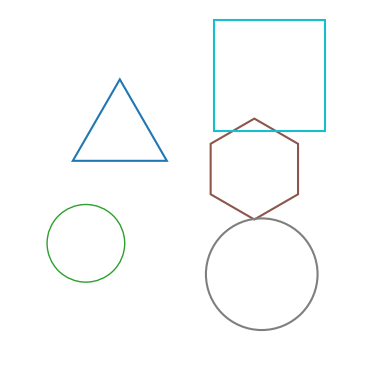[{"shape": "triangle", "thickness": 1.5, "radius": 0.71, "center": [0.311, 0.653]}, {"shape": "circle", "thickness": 1, "radius": 0.5, "center": [0.223, 0.368]}, {"shape": "hexagon", "thickness": 1.5, "radius": 0.66, "center": [0.661, 0.561]}, {"shape": "circle", "thickness": 1.5, "radius": 0.72, "center": [0.68, 0.288]}, {"shape": "square", "thickness": 1.5, "radius": 0.72, "center": [0.7, 0.803]}]